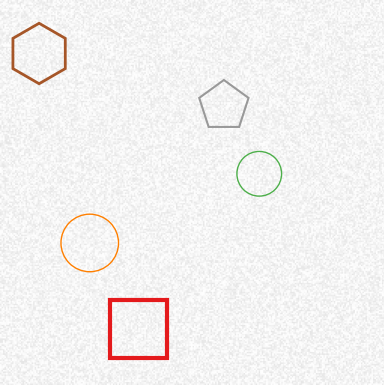[{"shape": "square", "thickness": 3, "radius": 0.37, "center": [0.359, 0.146]}, {"shape": "circle", "thickness": 1, "radius": 0.29, "center": [0.673, 0.549]}, {"shape": "circle", "thickness": 1, "radius": 0.37, "center": [0.233, 0.369]}, {"shape": "hexagon", "thickness": 2, "radius": 0.39, "center": [0.102, 0.861]}, {"shape": "pentagon", "thickness": 1.5, "radius": 0.34, "center": [0.581, 0.725]}]